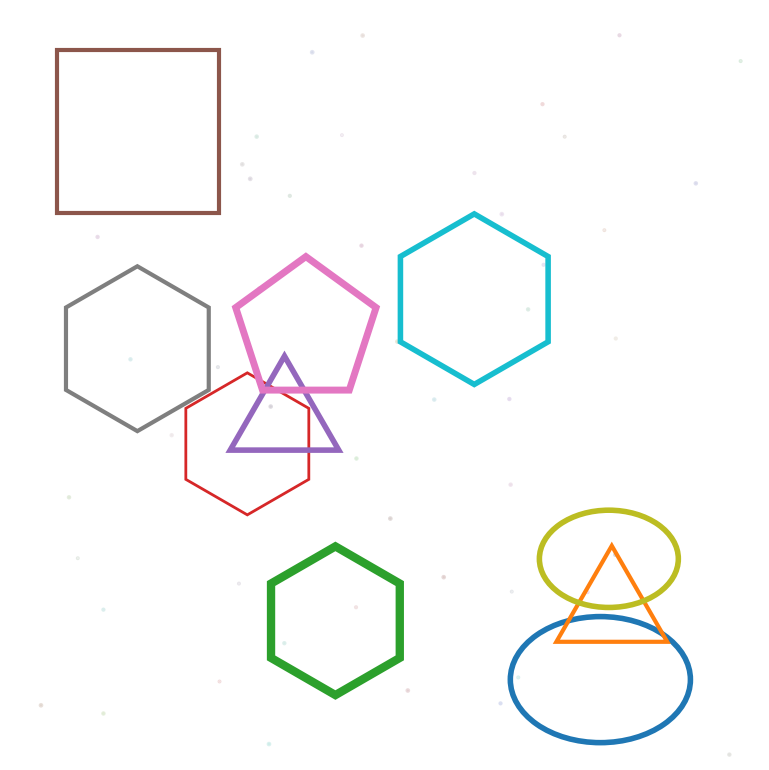[{"shape": "oval", "thickness": 2, "radius": 0.58, "center": [0.78, 0.117]}, {"shape": "triangle", "thickness": 1.5, "radius": 0.42, "center": [0.795, 0.208]}, {"shape": "hexagon", "thickness": 3, "radius": 0.48, "center": [0.436, 0.194]}, {"shape": "hexagon", "thickness": 1, "radius": 0.46, "center": [0.321, 0.424]}, {"shape": "triangle", "thickness": 2, "radius": 0.41, "center": [0.369, 0.456]}, {"shape": "square", "thickness": 1.5, "radius": 0.53, "center": [0.179, 0.829]}, {"shape": "pentagon", "thickness": 2.5, "radius": 0.48, "center": [0.397, 0.571]}, {"shape": "hexagon", "thickness": 1.5, "radius": 0.54, "center": [0.178, 0.547]}, {"shape": "oval", "thickness": 2, "radius": 0.45, "center": [0.791, 0.274]}, {"shape": "hexagon", "thickness": 2, "radius": 0.55, "center": [0.616, 0.611]}]